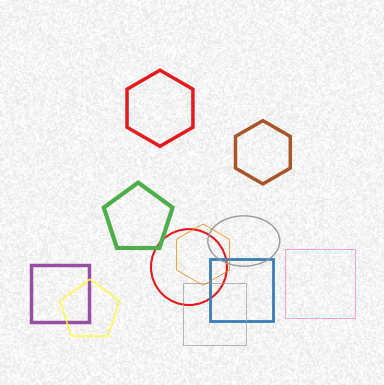[{"shape": "hexagon", "thickness": 2.5, "radius": 0.49, "center": [0.416, 0.719]}, {"shape": "circle", "thickness": 1.5, "radius": 0.49, "center": [0.491, 0.306]}, {"shape": "square", "thickness": 2, "radius": 0.41, "center": [0.628, 0.247]}, {"shape": "pentagon", "thickness": 3, "radius": 0.47, "center": [0.359, 0.432]}, {"shape": "square", "thickness": 2.5, "radius": 0.37, "center": [0.156, 0.238]}, {"shape": "hexagon", "thickness": 0.5, "radius": 0.4, "center": [0.527, 0.339]}, {"shape": "pentagon", "thickness": 1, "radius": 0.41, "center": [0.233, 0.193]}, {"shape": "hexagon", "thickness": 2.5, "radius": 0.41, "center": [0.683, 0.604]}, {"shape": "square", "thickness": 0.5, "radius": 0.45, "center": [0.832, 0.263]}, {"shape": "square", "thickness": 0.5, "radius": 0.4, "center": [0.557, 0.185]}, {"shape": "oval", "thickness": 1, "radius": 0.47, "center": [0.633, 0.374]}]